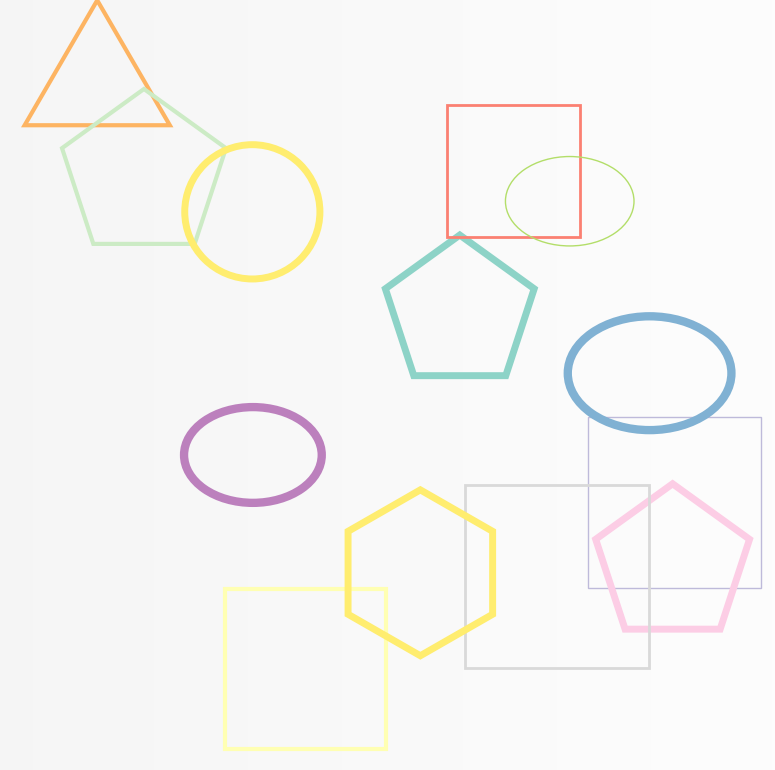[{"shape": "pentagon", "thickness": 2.5, "radius": 0.5, "center": [0.593, 0.594]}, {"shape": "square", "thickness": 1.5, "radius": 0.52, "center": [0.394, 0.131]}, {"shape": "square", "thickness": 0.5, "radius": 0.56, "center": [0.87, 0.348]}, {"shape": "square", "thickness": 1, "radius": 0.43, "center": [0.662, 0.777]}, {"shape": "oval", "thickness": 3, "radius": 0.53, "center": [0.838, 0.515]}, {"shape": "triangle", "thickness": 1.5, "radius": 0.54, "center": [0.125, 0.891]}, {"shape": "oval", "thickness": 0.5, "radius": 0.41, "center": [0.735, 0.739]}, {"shape": "pentagon", "thickness": 2.5, "radius": 0.52, "center": [0.868, 0.267]}, {"shape": "square", "thickness": 1, "radius": 0.59, "center": [0.719, 0.251]}, {"shape": "oval", "thickness": 3, "radius": 0.44, "center": [0.326, 0.409]}, {"shape": "pentagon", "thickness": 1.5, "radius": 0.56, "center": [0.186, 0.773]}, {"shape": "hexagon", "thickness": 2.5, "radius": 0.54, "center": [0.542, 0.256]}, {"shape": "circle", "thickness": 2.5, "radius": 0.44, "center": [0.326, 0.725]}]